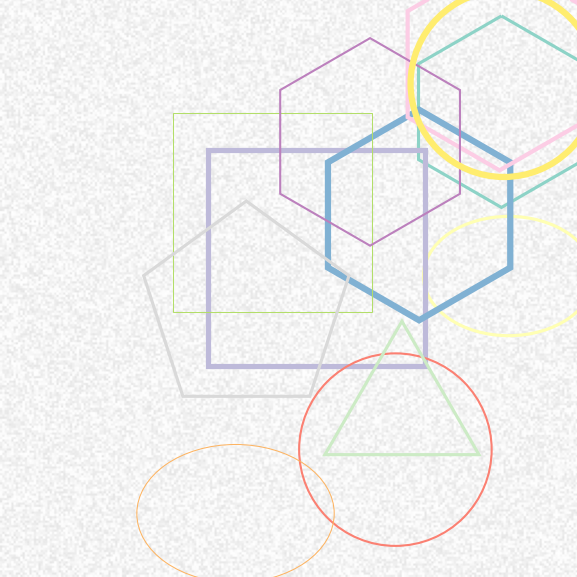[{"shape": "hexagon", "thickness": 1.5, "radius": 0.83, "center": [0.868, 0.806]}, {"shape": "oval", "thickness": 1.5, "radius": 0.74, "center": [0.881, 0.521]}, {"shape": "square", "thickness": 2.5, "radius": 0.94, "center": [0.548, 0.553]}, {"shape": "circle", "thickness": 1, "radius": 0.83, "center": [0.685, 0.221]}, {"shape": "hexagon", "thickness": 3, "radius": 0.91, "center": [0.726, 0.627]}, {"shape": "oval", "thickness": 0.5, "radius": 0.85, "center": [0.408, 0.11]}, {"shape": "square", "thickness": 0.5, "radius": 0.86, "center": [0.472, 0.631]}, {"shape": "hexagon", "thickness": 2, "radius": 0.92, "center": [0.865, 0.888]}, {"shape": "pentagon", "thickness": 1.5, "radius": 0.93, "center": [0.427, 0.464]}, {"shape": "hexagon", "thickness": 1, "radius": 0.9, "center": [0.641, 0.753]}, {"shape": "triangle", "thickness": 1.5, "radius": 0.77, "center": [0.696, 0.289]}, {"shape": "circle", "thickness": 3, "radius": 0.81, "center": [0.873, 0.854]}]